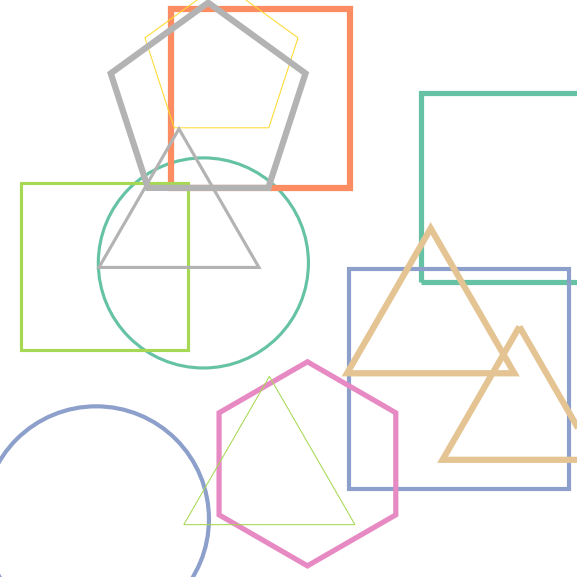[{"shape": "square", "thickness": 2.5, "radius": 0.82, "center": [0.894, 0.674]}, {"shape": "circle", "thickness": 1.5, "radius": 0.91, "center": [0.352, 0.544]}, {"shape": "square", "thickness": 3, "radius": 0.78, "center": [0.452, 0.829]}, {"shape": "square", "thickness": 2, "radius": 0.95, "center": [0.794, 0.343]}, {"shape": "circle", "thickness": 2, "radius": 0.98, "center": [0.167, 0.1]}, {"shape": "hexagon", "thickness": 2.5, "radius": 0.88, "center": [0.532, 0.196]}, {"shape": "triangle", "thickness": 0.5, "radius": 0.86, "center": [0.466, 0.176]}, {"shape": "square", "thickness": 1.5, "radius": 0.72, "center": [0.181, 0.538]}, {"shape": "pentagon", "thickness": 0.5, "radius": 0.7, "center": [0.384, 0.891]}, {"shape": "triangle", "thickness": 3, "radius": 0.77, "center": [0.899, 0.28]}, {"shape": "triangle", "thickness": 3, "radius": 0.84, "center": [0.746, 0.436]}, {"shape": "triangle", "thickness": 1.5, "radius": 0.8, "center": [0.31, 0.616]}, {"shape": "pentagon", "thickness": 3, "radius": 0.89, "center": [0.36, 0.817]}]